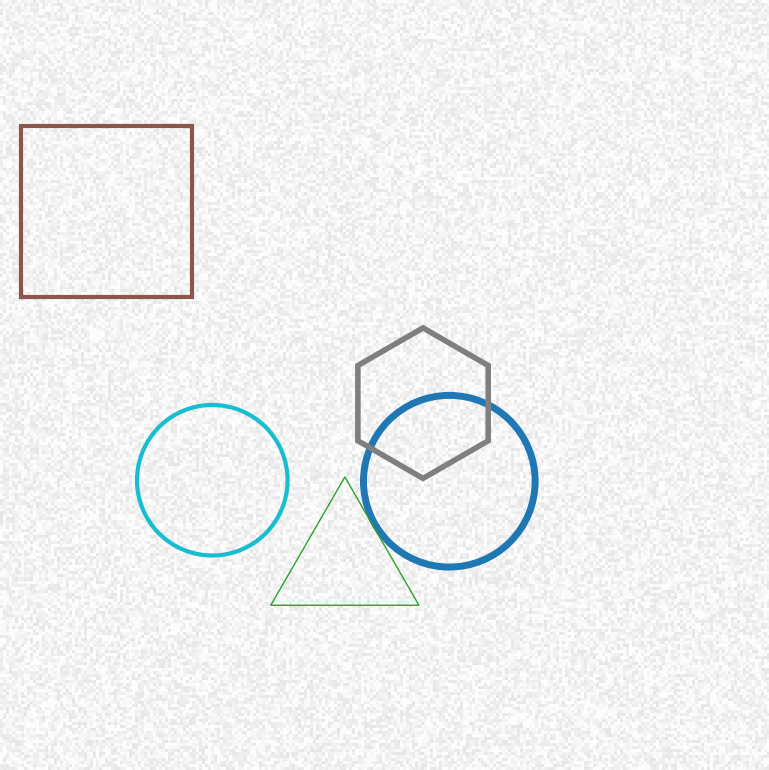[{"shape": "circle", "thickness": 2.5, "radius": 0.56, "center": [0.584, 0.375]}, {"shape": "triangle", "thickness": 0.5, "radius": 0.56, "center": [0.448, 0.269]}, {"shape": "square", "thickness": 1.5, "radius": 0.56, "center": [0.139, 0.725]}, {"shape": "hexagon", "thickness": 2, "radius": 0.49, "center": [0.549, 0.476]}, {"shape": "circle", "thickness": 1.5, "radius": 0.49, "center": [0.276, 0.376]}]